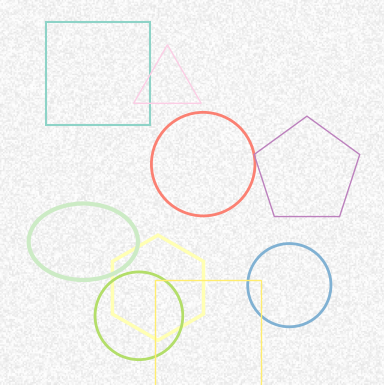[{"shape": "square", "thickness": 1.5, "radius": 0.67, "center": [0.254, 0.81]}, {"shape": "hexagon", "thickness": 2.5, "radius": 0.68, "center": [0.41, 0.253]}, {"shape": "circle", "thickness": 2, "radius": 0.67, "center": [0.528, 0.574]}, {"shape": "circle", "thickness": 2, "radius": 0.54, "center": [0.751, 0.259]}, {"shape": "circle", "thickness": 2, "radius": 0.57, "center": [0.361, 0.18]}, {"shape": "triangle", "thickness": 1, "radius": 0.51, "center": [0.435, 0.782]}, {"shape": "pentagon", "thickness": 1, "radius": 0.72, "center": [0.797, 0.554]}, {"shape": "oval", "thickness": 3, "radius": 0.71, "center": [0.216, 0.372]}, {"shape": "square", "thickness": 1, "radius": 0.69, "center": [0.541, 0.136]}]